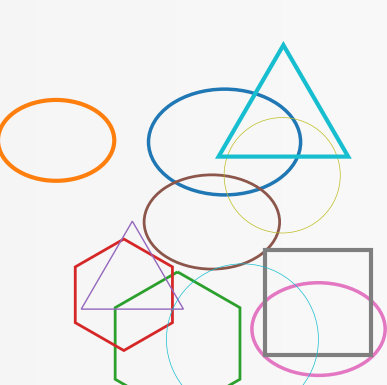[{"shape": "oval", "thickness": 2.5, "radius": 0.98, "center": [0.58, 0.631]}, {"shape": "oval", "thickness": 3, "radius": 0.75, "center": [0.145, 0.635]}, {"shape": "hexagon", "thickness": 2, "radius": 0.93, "center": [0.458, 0.108]}, {"shape": "hexagon", "thickness": 2, "radius": 0.72, "center": [0.32, 0.234]}, {"shape": "triangle", "thickness": 1, "radius": 0.76, "center": [0.341, 0.273]}, {"shape": "oval", "thickness": 2, "radius": 0.87, "center": [0.547, 0.423]}, {"shape": "oval", "thickness": 2.5, "radius": 0.86, "center": [0.822, 0.145]}, {"shape": "square", "thickness": 3, "radius": 0.68, "center": [0.82, 0.215]}, {"shape": "circle", "thickness": 0.5, "radius": 0.75, "center": [0.728, 0.545]}, {"shape": "triangle", "thickness": 3, "radius": 0.97, "center": [0.731, 0.69]}, {"shape": "circle", "thickness": 0.5, "radius": 0.98, "center": [0.626, 0.119]}]